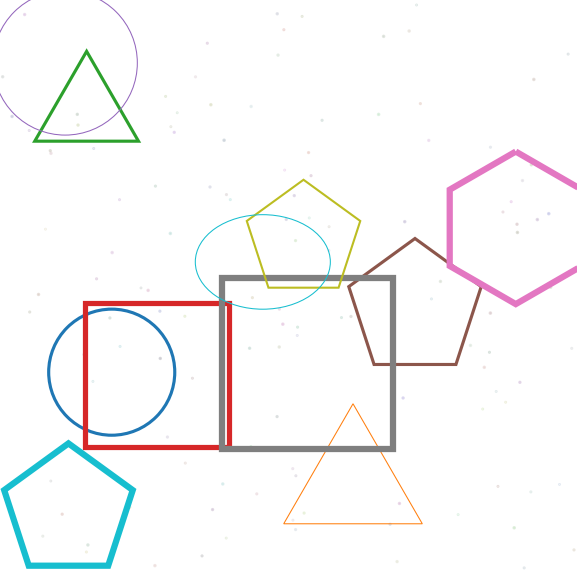[{"shape": "circle", "thickness": 1.5, "radius": 0.55, "center": [0.193, 0.355]}, {"shape": "triangle", "thickness": 0.5, "radius": 0.69, "center": [0.611, 0.161]}, {"shape": "triangle", "thickness": 1.5, "radius": 0.52, "center": [0.15, 0.807]}, {"shape": "square", "thickness": 2.5, "radius": 0.62, "center": [0.272, 0.35]}, {"shape": "circle", "thickness": 0.5, "radius": 0.62, "center": [0.113, 0.89]}, {"shape": "pentagon", "thickness": 1.5, "radius": 0.6, "center": [0.719, 0.466]}, {"shape": "hexagon", "thickness": 3, "radius": 0.66, "center": [0.893, 0.605]}, {"shape": "square", "thickness": 3, "radius": 0.74, "center": [0.532, 0.37]}, {"shape": "pentagon", "thickness": 1, "radius": 0.52, "center": [0.526, 0.585]}, {"shape": "oval", "thickness": 0.5, "radius": 0.58, "center": [0.455, 0.546]}, {"shape": "pentagon", "thickness": 3, "radius": 0.59, "center": [0.119, 0.114]}]